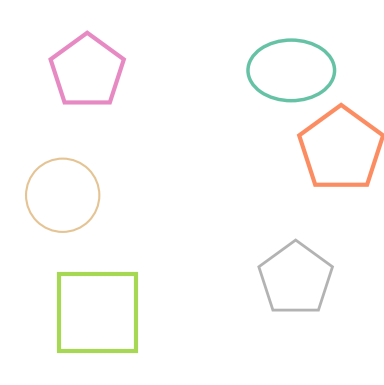[{"shape": "oval", "thickness": 2.5, "radius": 0.56, "center": [0.757, 0.817]}, {"shape": "pentagon", "thickness": 3, "radius": 0.57, "center": [0.886, 0.613]}, {"shape": "pentagon", "thickness": 3, "radius": 0.5, "center": [0.227, 0.815]}, {"shape": "square", "thickness": 3, "radius": 0.5, "center": [0.253, 0.189]}, {"shape": "circle", "thickness": 1.5, "radius": 0.48, "center": [0.163, 0.493]}, {"shape": "pentagon", "thickness": 2, "radius": 0.5, "center": [0.768, 0.276]}]